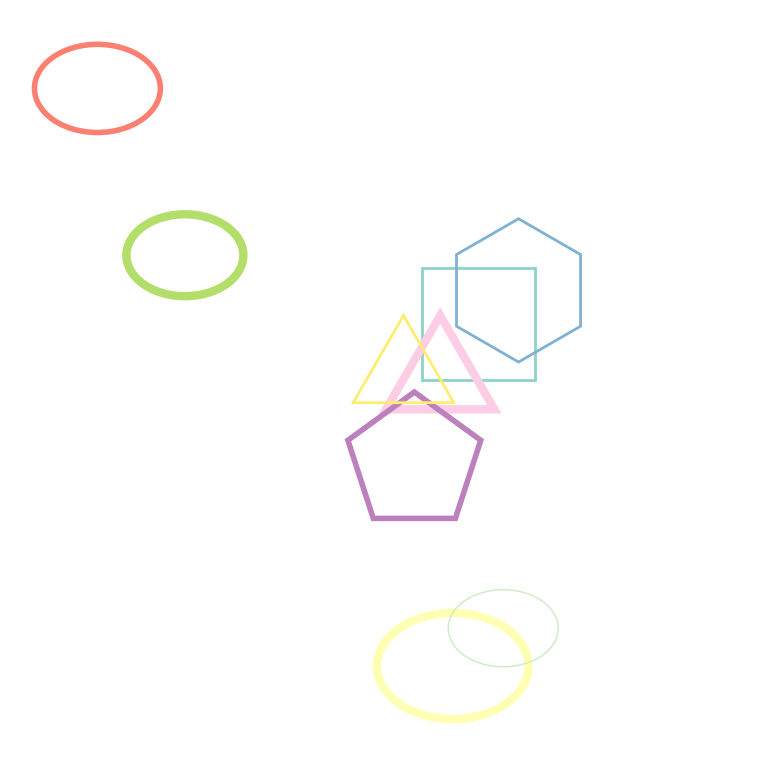[{"shape": "square", "thickness": 1, "radius": 0.37, "center": [0.622, 0.579]}, {"shape": "oval", "thickness": 3, "radius": 0.49, "center": [0.588, 0.135]}, {"shape": "oval", "thickness": 2, "radius": 0.41, "center": [0.127, 0.885]}, {"shape": "hexagon", "thickness": 1, "radius": 0.47, "center": [0.673, 0.623]}, {"shape": "oval", "thickness": 3, "radius": 0.38, "center": [0.24, 0.668]}, {"shape": "triangle", "thickness": 3, "radius": 0.41, "center": [0.572, 0.509]}, {"shape": "pentagon", "thickness": 2, "radius": 0.45, "center": [0.538, 0.4]}, {"shape": "oval", "thickness": 0.5, "radius": 0.36, "center": [0.654, 0.184]}, {"shape": "triangle", "thickness": 1, "radius": 0.38, "center": [0.524, 0.515]}]